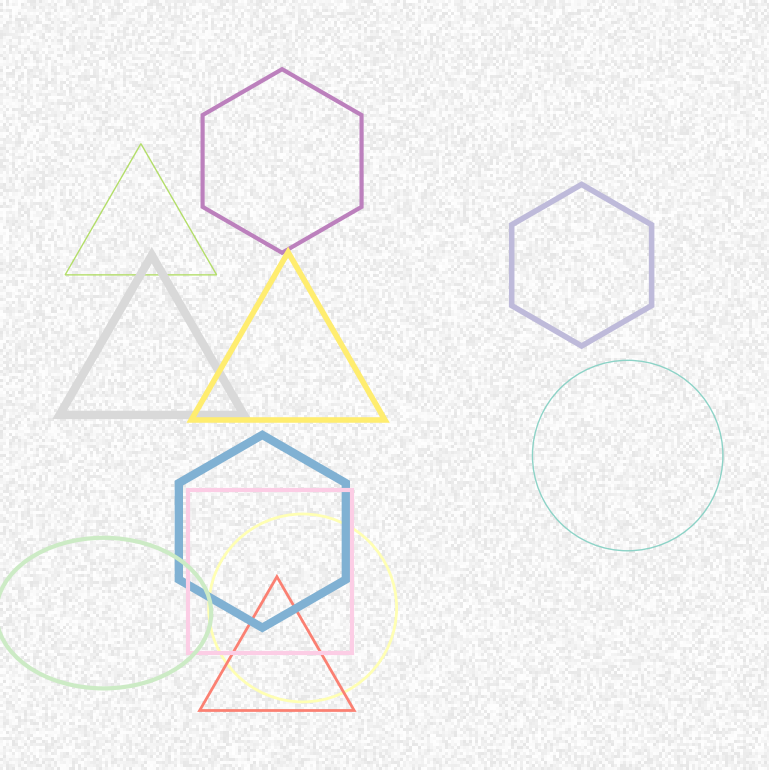[{"shape": "circle", "thickness": 0.5, "radius": 0.62, "center": [0.815, 0.408]}, {"shape": "circle", "thickness": 1, "radius": 0.61, "center": [0.393, 0.21]}, {"shape": "hexagon", "thickness": 2, "radius": 0.52, "center": [0.755, 0.656]}, {"shape": "triangle", "thickness": 1, "radius": 0.58, "center": [0.36, 0.135]}, {"shape": "hexagon", "thickness": 3, "radius": 0.63, "center": [0.341, 0.31]}, {"shape": "triangle", "thickness": 0.5, "radius": 0.57, "center": [0.183, 0.7]}, {"shape": "square", "thickness": 1.5, "radius": 0.53, "center": [0.351, 0.258]}, {"shape": "triangle", "thickness": 3, "radius": 0.69, "center": [0.197, 0.53]}, {"shape": "hexagon", "thickness": 1.5, "radius": 0.6, "center": [0.366, 0.791]}, {"shape": "oval", "thickness": 1.5, "radius": 0.7, "center": [0.135, 0.204]}, {"shape": "triangle", "thickness": 2, "radius": 0.73, "center": [0.374, 0.527]}]